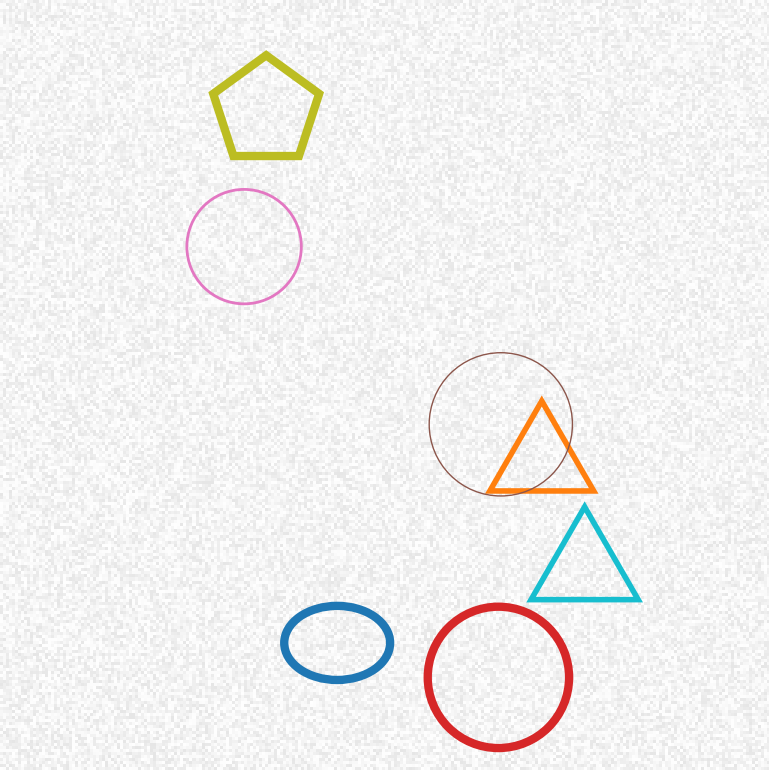[{"shape": "oval", "thickness": 3, "radius": 0.34, "center": [0.438, 0.165]}, {"shape": "triangle", "thickness": 2, "radius": 0.39, "center": [0.704, 0.401]}, {"shape": "circle", "thickness": 3, "radius": 0.46, "center": [0.647, 0.12]}, {"shape": "circle", "thickness": 0.5, "radius": 0.47, "center": [0.65, 0.449]}, {"shape": "circle", "thickness": 1, "radius": 0.37, "center": [0.317, 0.68]}, {"shape": "pentagon", "thickness": 3, "radius": 0.36, "center": [0.346, 0.856]}, {"shape": "triangle", "thickness": 2, "radius": 0.4, "center": [0.759, 0.261]}]